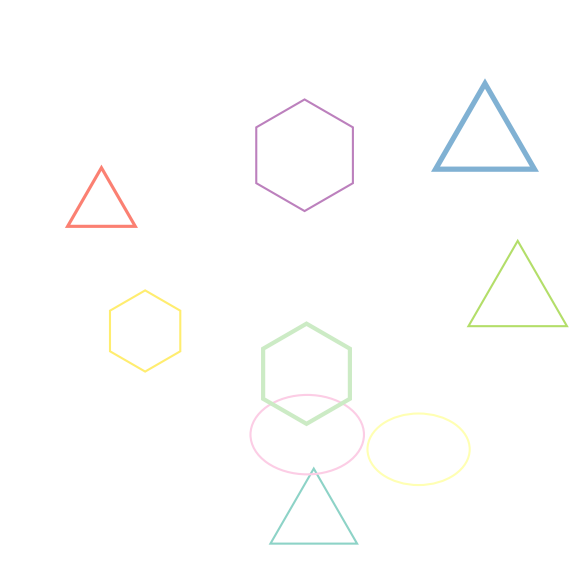[{"shape": "triangle", "thickness": 1, "radius": 0.43, "center": [0.543, 0.101]}, {"shape": "oval", "thickness": 1, "radius": 0.44, "center": [0.725, 0.221]}, {"shape": "triangle", "thickness": 1.5, "radius": 0.34, "center": [0.176, 0.641]}, {"shape": "triangle", "thickness": 2.5, "radius": 0.49, "center": [0.84, 0.756]}, {"shape": "triangle", "thickness": 1, "radius": 0.49, "center": [0.896, 0.484]}, {"shape": "oval", "thickness": 1, "radius": 0.49, "center": [0.532, 0.247]}, {"shape": "hexagon", "thickness": 1, "radius": 0.48, "center": [0.527, 0.73]}, {"shape": "hexagon", "thickness": 2, "radius": 0.43, "center": [0.531, 0.352]}, {"shape": "hexagon", "thickness": 1, "radius": 0.35, "center": [0.251, 0.426]}]